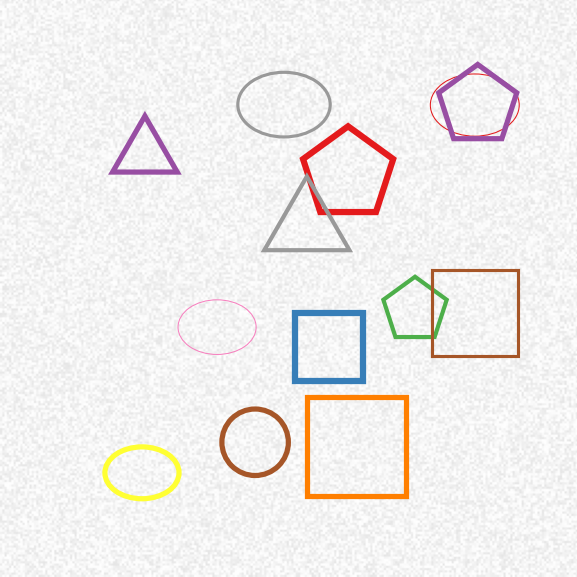[{"shape": "pentagon", "thickness": 3, "radius": 0.41, "center": [0.603, 0.698]}, {"shape": "oval", "thickness": 0.5, "radius": 0.38, "center": [0.822, 0.817]}, {"shape": "square", "thickness": 3, "radius": 0.29, "center": [0.57, 0.399]}, {"shape": "pentagon", "thickness": 2, "radius": 0.29, "center": [0.719, 0.462]}, {"shape": "triangle", "thickness": 2.5, "radius": 0.32, "center": [0.251, 0.733]}, {"shape": "pentagon", "thickness": 2.5, "radius": 0.36, "center": [0.827, 0.816]}, {"shape": "square", "thickness": 2.5, "radius": 0.43, "center": [0.617, 0.226]}, {"shape": "oval", "thickness": 2.5, "radius": 0.32, "center": [0.246, 0.18]}, {"shape": "square", "thickness": 1.5, "radius": 0.37, "center": [0.822, 0.457]}, {"shape": "circle", "thickness": 2.5, "radius": 0.29, "center": [0.442, 0.233]}, {"shape": "oval", "thickness": 0.5, "radius": 0.34, "center": [0.376, 0.433]}, {"shape": "oval", "thickness": 1.5, "radius": 0.4, "center": [0.492, 0.818]}, {"shape": "triangle", "thickness": 2, "radius": 0.43, "center": [0.531, 0.608]}]